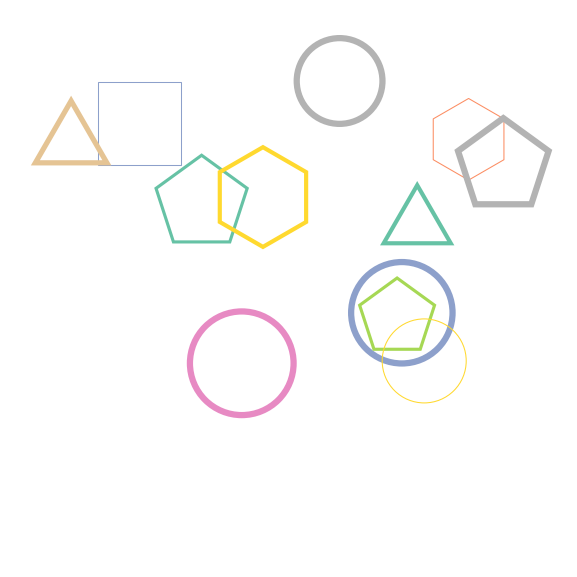[{"shape": "triangle", "thickness": 2, "radius": 0.34, "center": [0.722, 0.611]}, {"shape": "pentagon", "thickness": 1.5, "radius": 0.41, "center": [0.349, 0.647]}, {"shape": "hexagon", "thickness": 0.5, "radius": 0.35, "center": [0.811, 0.758]}, {"shape": "circle", "thickness": 3, "radius": 0.44, "center": [0.696, 0.458]}, {"shape": "square", "thickness": 0.5, "radius": 0.36, "center": [0.242, 0.786]}, {"shape": "circle", "thickness": 3, "radius": 0.45, "center": [0.419, 0.37]}, {"shape": "pentagon", "thickness": 1.5, "radius": 0.34, "center": [0.688, 0.45]}, {"shape": "circle", "thickness": 0.5, "radius": 0.36, "center": [0.735, 0.374]}, {"shape": "hexagon", "thickness": 2, "radius": 0.43, "center": [0.455, 0.658]}, {"shape": "triangle", "thickness": 2.5, "radius": 0.36, "center": [0.123, 0.753]}, {"shape": "pentagon", "thickness": 3, "radius": 0.41, "center": [0.872, 0.712]}, {"shape": "circle", "thickness": 3, "radius": 0.37, "center": [0.588, 0.859]}]